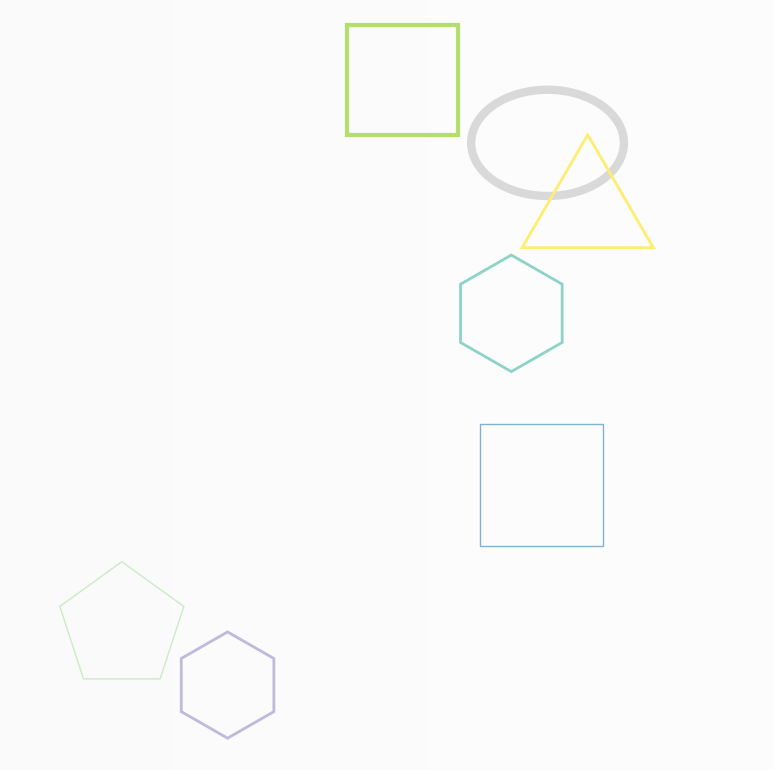[{"shape": "hexagon", "thickness": 1, "radius": 0.38, "center": [0.66, 0.593]}, {"shape": "hexagon", "thickness": 1, "radius": 0.34, "center": [0.294, 0.11]}, {"shape": "square", "thickness": 0.5, "radius": 0.39, "center": [0.699, 0.37]}, {"shape": "square", "thickness": 1.5, "radius": 0.36, "center": [0.519, 0.896]}, {"shape": "oval", "thickness": 3, "radius": 0.49, "center": [0.706, 0.814]}, {"shape": "pentagon", "thickness": 0.5, "radius": 0.42, "center": [0.157, 0.186]}, {"shape": "triangle", "thickness": 1, "radius": 0.49, "center": [0.758, 0.727]}]